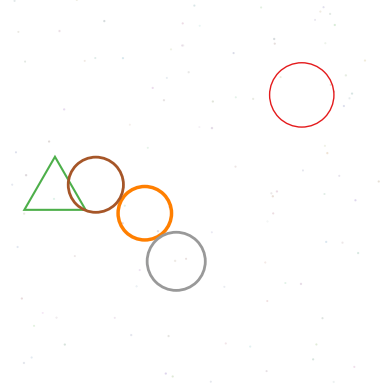[{"shape": "circle", "thickness": 1, "radius": 0.42, "center": [0.784, 0.753]}, {"shape": "triangle", "thickness": 1.5, "radius": 0.46, "center": [0.143, 0.501]}, {"shape": "circle", "thickness": 2.5, "radius": 0.35, "center": [0.376, 0.446]}, {"shape": "circle", "thickness": 2, "radius": 0.36, "center": [0.249, 0.52]}, {"shape": "circle", "thickness": 2, "radius": 0.38, "center": [0.458, 0.321]}]